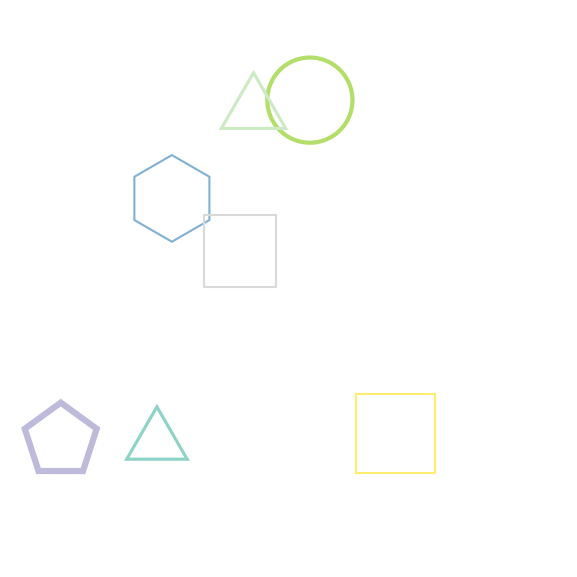[{"shape": "triangle", "thickness": 1.5, "radius": 0.3, "center": [0.272, 0.234]}, {"shape": "pentagon", "thickness": 3, "radius": 0.33, "center": [0.105, 0.236]}, {"shape": "hexagon", "thickness": 1, "radius": 0.38, "center": [0.298, 0.656]}, {"shape": "circle", "thickness": 2, "radius": 0.37, "center": [0.537, 0.826]}, {"shape": "square", "thickness": 1, "radius": 0.31, "center": [0.416, 0.564]}, {"shape": "triangle", "thickness": 1.5, "radius": 0.32, "center": [0.439, 0.809]}, {"shape": "square", "thickness": 1, "radius": 0.34, "center": [0.685, 0.248]}]